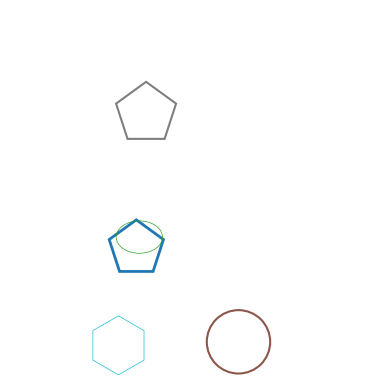[{"shape": "pentagon", "thickness": 2, "radius": 0.37, "center": [0.354, 0.355]}, {"shape": "oval", "thickness": 0.5, "radius": 0.3, "center": [0.362, 0.384]}, {"shape": "circle", "thickness": 1.5, "radius": 0.41, "center": [0.619, 0.112]}, {"shape": "pentagon", "thickness": 1.5, "radius": 0.41, "center": [0.379, 0.706]}, {"shape": "hexagon", "thickness": 0.5, "radius": 0.38, "center": [0.308, 0.103]}]